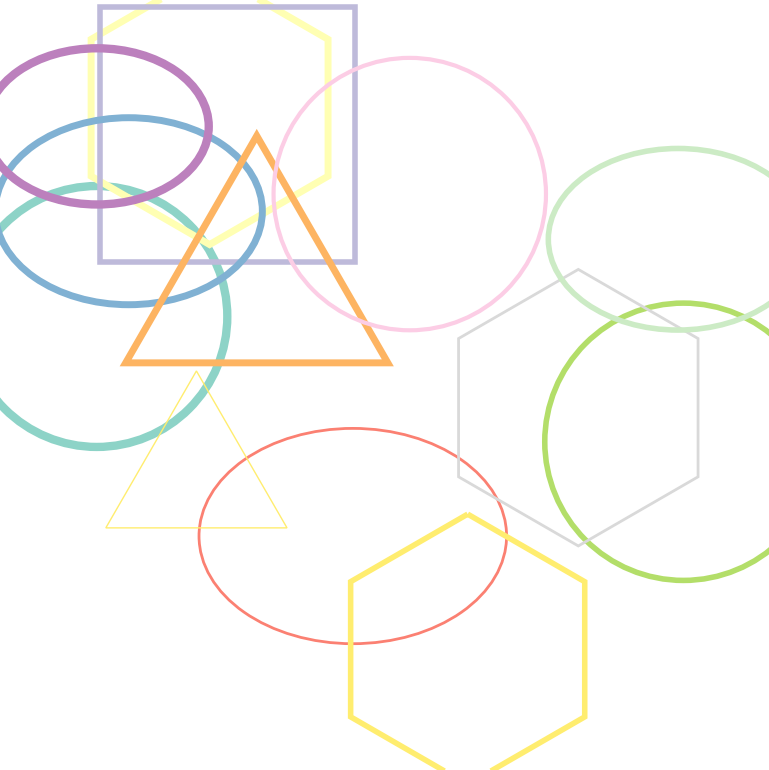[{"shape": "circle", "thickness": 3, "radius": 0.85, "center": [0.126, 0.589]}, {"shape": "hexagon", "thickness": 2.5, "radius": 0.89, "center": [0.272, 0.86]}, {"shape": "square", "thickness": 2, "radius": 0.83, "center": [0.296, 0.825]}, {"shape": "oval", "thickness": 1, "radius": 1.0, "center": [0.458, 0.304]}, {"shape": "oval", "thickness": 2.5, "radius": 0.87, "center": [0.167, 0.726]}, {"shape": "triangle", "thickness": 2.5, "radius": 0.98, "center": [0.333, 0.627]}, {"shape": "circle", "thickness": 2, "radius": 0.9, "center": [0.888, 0.426]}, {"shape": "circle", "thickness": 1.5, "radius": 0.88, "center": [0.532, 0.748]}, {"shape": "hexagon", "thickness": 1, "radius": 0.9, "center": [0.751, 0.471]}, {"shape": "oval", "thickness": 3, "radius": 0.72, "center": [0.126, 0.836]}, {"shape": "oval", "thickness": 2, "radius": 0.84, "center": [0.881, 0.689]}, {"shape": "triangle", "thickness": 0.5, "radius": 0.68, "center": [0.255, 0.382]}, {"shape": "hexagon", "thickness": 2, "radius": 0.88, "center": [0.607, 0.157]}]